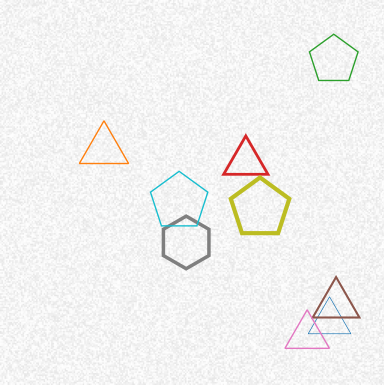[{"shape": "triangle", "thickness": 0.5, "radius": 0.32, "center": [0.856, 0.165]}, {"shape": "triangle", "thickness": 1, "radius": 0.37, "center": [0.27, 0.612]}, {"shape": "pentagon", "thickness": 1, "radius": 0.33, "center": [0.867, 0.845]}, {"shape": "triangle", "thickness": 2, "radius": 0.33, "center": [0.638, 0.581]}, {"shape": "triangle", "thickness": 1.5, "radius": 0.35, "center": [0.873, 0.21]}, {"shape": "triangle", "thickness": 1, "radius": 0.33, "center": [0.798, 0.129]}, {"shape": "hexagon", "thickness": 2.5, "radius": 0.34, "center": [0.484, 0.37]}, {"shape": "pentagon", "thickness": 3, "radius": 0.4, "center": [0.675, 0.459]}, {"shape": "pentagon", "thickness": 1, "radius": 0.39, "center": [0.465, 0.477]}]